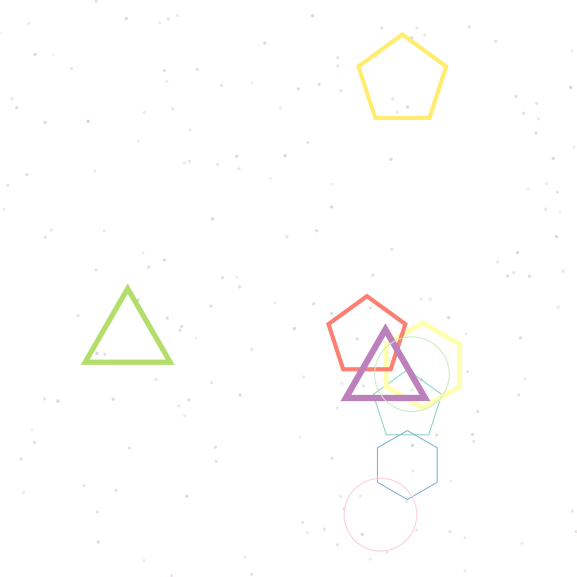[{"shape": "pentagon", "thickness": 0.5, "radius": 0.31, "center": [0.706, 0.297]}, {"shape": "hexagon", "thickness": 2.5, "radius": 0.37, "center": [0.732, 0.366]}, {"shape": "pentagon", "thickness": 2, "radius": 0.35, "center": [0.635, 0.416]}, {"shape": "hexagon", "thickness": 0.5, "radius": 0.3, "center": [0.705, 0.194]}, {"shape": "triangle", "thickness": 2.5, "radius": 0.43, "center": [0.221, 0.414]}, {"shape": "circle", "thickness": 0.5, "radius": 0.31, "center": [0.659, 0.108]}, {"shape": "triangle", "thickness": 3, "radius": 0.4, "center": [0.667, 0.35]}, {"shape": "circle", "thickness": 0.5, "radius": 0.32, "center": [0.713, 0.351]}, {"shape": "pentagon", "thickness": 2, "radius": 0.4, "center": [0.697, 0.86]}]